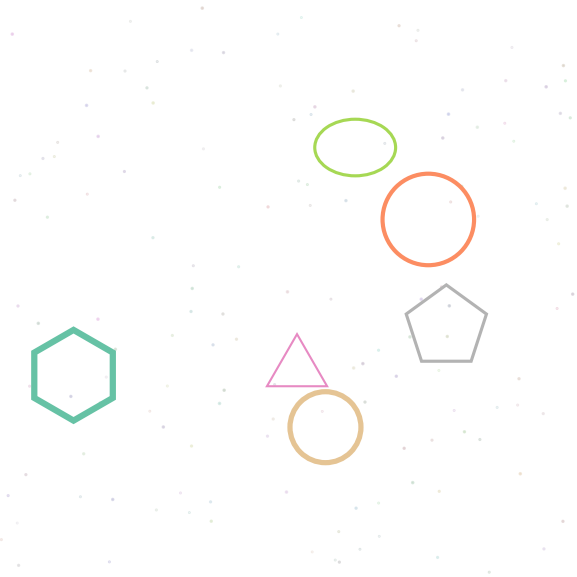[{"shape": "hexagon", "thickness": 3, "radius": 0.39, "center": [0.127, 0.349]}, {"shape": "circle", "thickness": 2, "radius": 0.4, "center": [0.742, 0.619]}, {"shape": "triangle", "thickness": 1, "radius": 0.3, "center": [0.514, 0.36]}, {"shape": "oval", "thickness": 1.5, "radius": 0.35, "center": [0.615, 0.744]}, {"shape": "circle", "thickness": 2.5, "radius": 0.31, "center": [0.564, 0.259]}, {"shape": "pentagon", "thickness": 1.5, "radius": 0.37, "center": [0.773, 0.433]}]